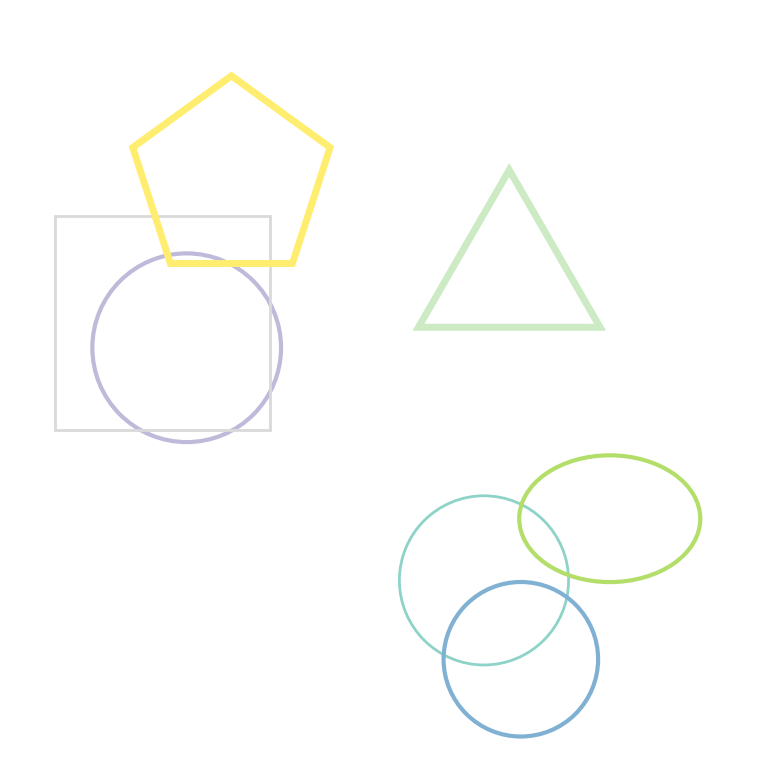[{"shape": "circle", "thickness": 1, "radius": 0.55, "center": [0.629, 0.246]}, {"shape": "circle", "thickness": 1.5, "radius": 0.61, "center": [0.242, 0.548]}, {"shape": "circle", "thickness": 1.5, "radius": 0.5, "center": [0.676, 0.144]}, {"shape": "oval", "thickness": 1.5, "radius": 0.59, "center": [0.792, 0.326]}, {"shape": "square", "thickness": 1, "radius": 0.7, "center": [0.211, 0.58]}, {"shape": "triangle", "thickness": 2.5, "radius": 0.68, "center": [0.661, 0.643]}, {"shape": "pentagon", "thickness": 2.5, "radius": 0.67, "center": [0.301, 0.767]}]